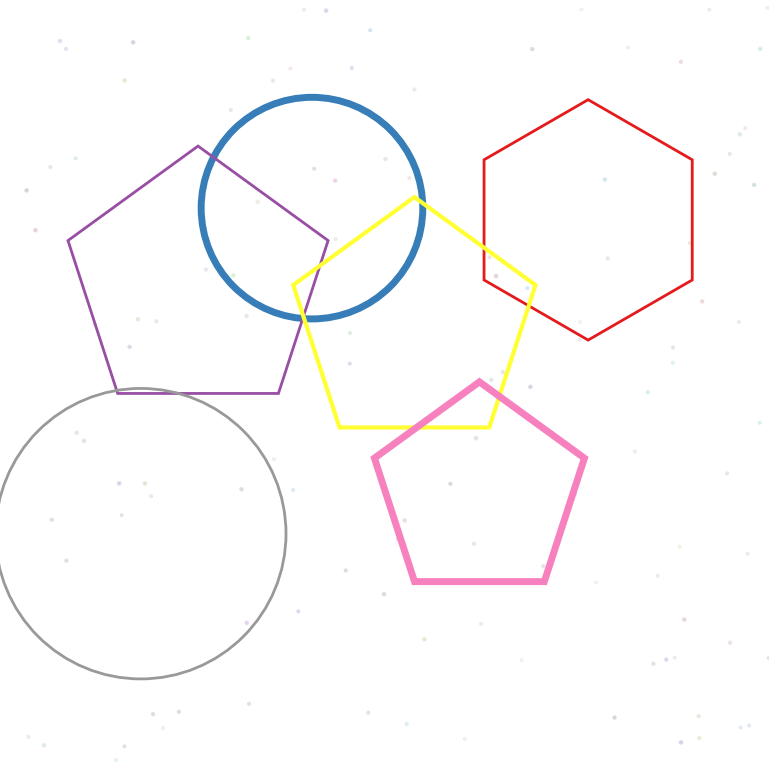[{"shape": "hexagon", "thickness": 1, "radius": 0.78, "center": [0.764, 0.714]}, {"shape": "circle", "thickness": 2.5, "radius": 0.72, "center": [0.405, 0.73]}, {"shape": "pentagon", "thickness": 1, "radius": 0.89, "center": [0.257, 0.633]}, {"shape": "pentagon", "thickness": 1.5, "radius": 0.83, "center": [0.538, 0.579]}, {"shape": "pentagon", "thickness": 2.5, "radius": 0.72, "center": [0.623, 0.361]}, {"shape": "circle", "thickness": 1, "radius": 0.94, "center": [0.183, 0.307]}]